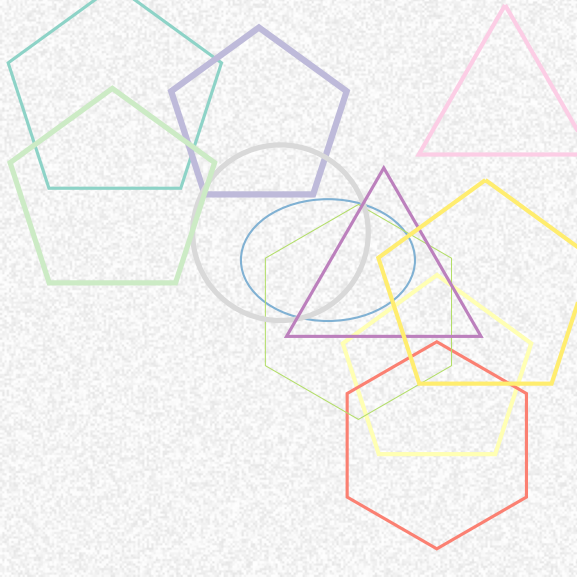[{"shape": "pentagon", "thickness": 1.5, "radius": 0.97, "center": [0.199, 0.83]}, {"shape": "pentagon", "thickness": 2, "radius": 0.86, "center": [0.757, 0.352]}, {"shape": "pentagon", "thickness": 3, "radius": 0.8, "center": [0.448, 0.792]}, {"shape": "hexagon", "thickness": 1.5, "radius": 0.9, "center": [0.756, 0.228]}, {"shape": "oval", "thickness": 1, "radius": 0.75, "center": [0.568, 0.549]}, {"shape": "hexagon", "thickness": 0.5, "radius": 0.93, "center": [0.621, 0.459]}, {"shape": "triangle", "thickness": 2, "radius": 0.86, "center": [0.875, 0.818]}, {"shape": "circle", "thickness": 2.5, "radius": 0.76, "center": [0.486, 0.596]}, {"shape": "triangle", "thickness": 1.5, "radius": 0.97, "center": [0.665, 0.514]}, {"shape": "pentagon", "thickness": 2.5, "radius": 0.93, "center": [0.195, 0.66]}, {"shape": "pentagon", "thickness": 2, "radius": 0.97, "center": [0.841, 0.493]}]